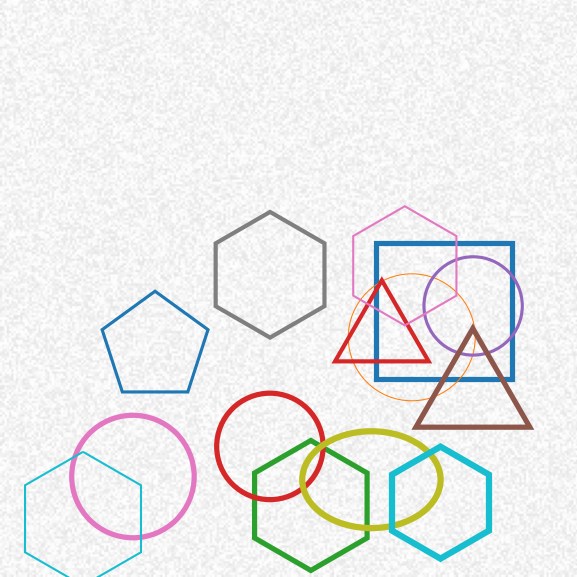[{"shape": "square", "thickness": 2.5, "radius": 0.59, "center": [0.769, 0.461]}, {"shape": "pentagon", "thickness": 1.5, "radius": 0.48, "center": [0.269, 0.398]}, {"shape": "circle", "thickness": 0.5, "radius": 0.55, "center": [0.713, 0.415]}, {"shape": "hexagon", "thickness": 2.5, "radius": 0.56, "center": [0.538, 0.124]}, {"shape": "triangle", "thickness": 2, "radius": 0.47, "center": [0.661, 0.42]}, {"shape": "circle", "thickness": 2.5, "radius": 0.46, "center": [0.467, 0.226]}, {"shape": "circle", "thickness": 1.5, "radius": 0.43, "center": [0.819, 0.469]}, {"shape": "triangle", "thickness": 2.5, "radius": 0.57, "center": [0.819, 0.316]}, {"shape": "circle", "thickness": 2.5, "radius": 0.53, "center": [0.23, 0.174]}, {"shape": "hexagon", "thickness": 1, "radius": 0.52, "center": [0.701, 0.539]}, {"shape": "hexagon", "thickness": 2, "radius": 0.54, "center": [0.468, 0.523]}, {"shape": "oval", "thickness": 3, "radius": 0.6, "center": [0.643, 0.169]}, {"shape": "hexagon", "thickness": 1, "radius": 0.58, "center": [0.144, 0.101]}, {"shape": "hexagon", "thickness": 3, "radius": 0.48, "center": [0.763, 0.129]}]